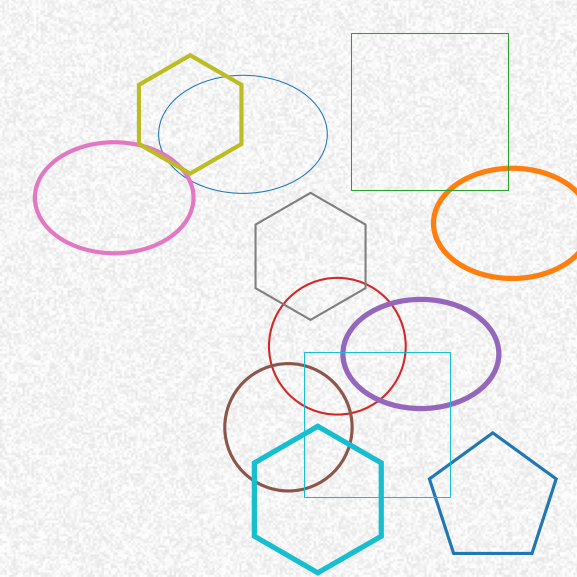[{"shape": "pentagon", "thickness": 1.5, "radius": 0.58, "center": [0.853, 0.134]}, {"shape": "oval", "thickness": 0.5, "radius": 0.73, "center": [0.421, 0.767]}, {"shape": "oval", "thickness": 2.5, "radius": 0.68, "center": [0.887, 0.612]}, {"shape": "square", "thickness": 0.5, "radius": 0.68, "center": [0.743, 0.806]}, {"shape": "circle", "thickness": 1, "radius": 0.59, "center": [0.584, 0.4]}, {"shape": "oval", "thickness": 2.5, "radius": 0.68, "center": [0.729, 0.386]}, {"shape": "circle", "thickness": 1.5, "radius": 0.55, "center": [0.499, 0.259]}, {"shape": "oval", "thickness": 2, "radius": 0.69, "center": [0.198, 0.657]}, {"shape": "hexagon", "thickness": 1, "radius": 0.55, "center": [0.538, 0.555]}, {"shape": "hexagon", "thickness": 2, "radius": 0.51, "center": [0.329, 0.801]}, {"shape": "hexagon", "thickness": 2.5, "radius": 0.63, "center": [0.55, 0.134]}, {"shape": "square", "thickness": 0.5, "radius": 0.63, "center": [0.653, 0.264]}]